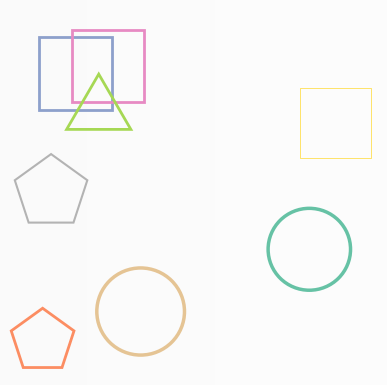[{"shape": "circle", "thickness": 2.5, "radius": 0.53, "center": [0.798, 0.353]}, {"shape": "pentagon", "thickness": 2, "radius": 0.43, "center": [0.11, 0.114]}, {"shape": "square", "thickness": 2, "radius": 0.47, "center": [0.195, 0.809]}, {"shape": "square", "thickness": 2, "radius": 0.46, "center": [0.279, 0.828]}, {"shape": "triangle", "thickness": 2, "radius": 0.48, "center": [0.255, 0.712]}, {"shape": "square", "thickness": 0.5, "radius": 0.46, "center": [0.865, 0.68]}, {"shape": "circle", "thickness": 2.5, "radius": 0.57, "center": [0.363, 0.191]}, {"shape": "pentagon", "thickness": 1.5, "radius": 0.49, "center": [0.132, 0.501]}]